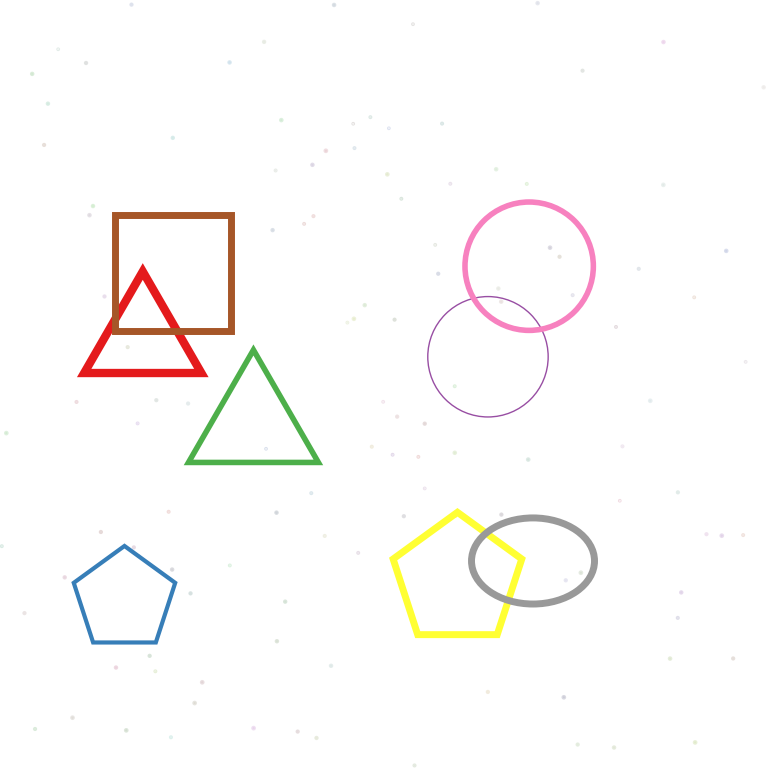[{"shape": "triangle", "thickness": 3, "radius": 0.44, "center": [0.185, 0.56]}, {"shape": "pentagon", "thickness": 1.5, "radius": 0.35, "center": [0.162, 0.222]}, {"shape": "triangle", "thickness": 2, "radius": 0.49, "center": [0.329, 0.448]}, {"shape": "circle", "thickness": 0.5, "radius": 0.39, "center": [0.634, 0.537]}, {"shape": "pentagon", "thickness": 2.5, "radius": 0.44, "center": [0.594, 0.247]}, {"shape": "square", "thickness": 2.5, "radius": 0.38, "center": [0.225, 0.645]}, {"shape": "circle", "thickness": 2, "radius": 0.42, "center": [0.687, 0.654]}, {"shape": "oval", "thickness": 2.5, "radius": 0.4, "center": [0.692, 0.271]}]